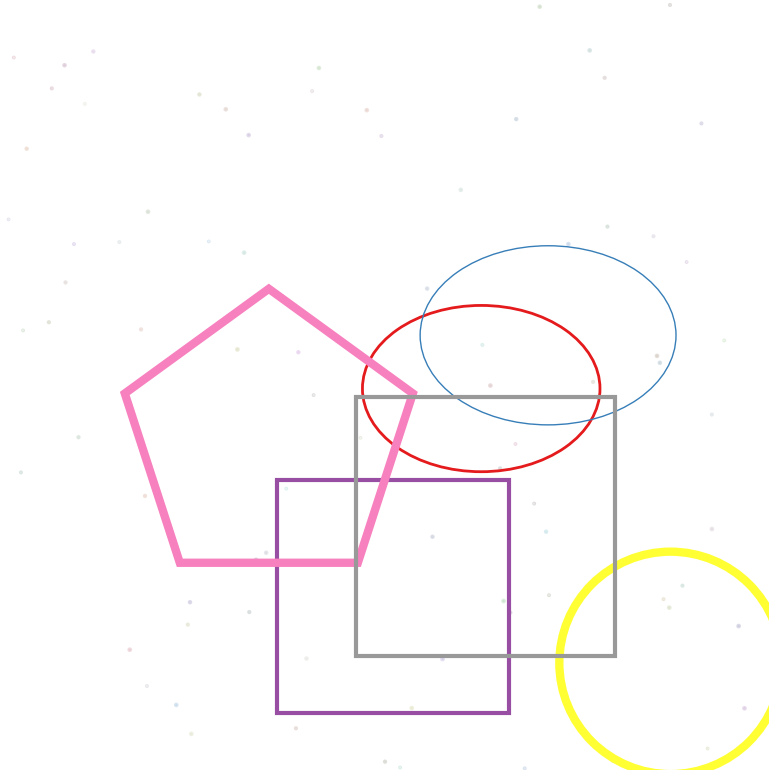[{"shape": "oval", "thickness": 1, "radius": 0.77, "center": [0.625, 0.495]}, {"shape": "oval", "thickness": 0.5, "radius": 0.83, "center": [0.712, 0.565]}, {"shape": "square", "thickness": 1.5, "radius": 0.75, "center": [0.51, 0.225]}, {"shape": "circle", "thickness": 3, "radius": 0.72, "center": [0.871, 0.139]}, {"shape": "pentagon", "thickness": 3, "radius": 0.98, "center": [0.349, 0.428]}, {"shape": "square", "thickness": 1.5, "radius": 0.84, "center": [0.631, 0.316]}]